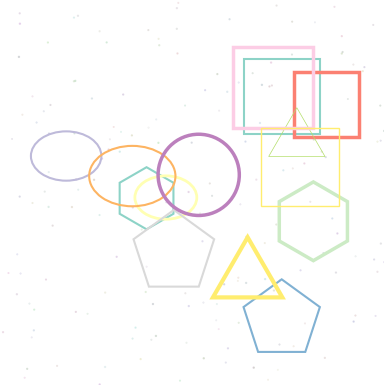[{"shape": "hexagon", "thickness": 1.5, "radius": 0.4, "center": [0.381, 0.485]}, {"shape": "square", "thickness": 1.5, "radius": 0.49, "center": [0.732, 0.749]}, {"shape": "oval", "thickness": 2, "radius": 0.4, "center": [0.431, 0.487]}, {"shape": "oval", "thickness": 1.5, "radius": 0.46, "center": [0.172, 0.595]}, {"shape": "square", "thickness": 2.5, "radius": 0.42, "center": [0.849, 0.729]}, {"shape": "pentagon", "thickness": 1.5, "radius": 0.52, "center": [0.732, 0.17]}, {"shape": "oval", "thickness": 1.5, "radius": 0.56, "center": [0.344, 0.543]}, {"shape": "triangle", "thickness": 0.5, "radius": 0.42, "center": [0.771, 0.636]}, {"shape": "square", "thickness": 2.5, "radius": 0.52, "center": [0.708, 0.773]}, {"shape": "pentagon", "thickness": 1.5, "radius": 0.55, "center": [0.452, 0.345]}, {"shape": "circle", "thickness": 2.5, "radius": 0.53, "center": [0.516, 0.546]}, {"shape": "hexagon", "thickness": 2.5, "radius": 0.51, "center": [0.814, 0.425]}, {"shape": "triangle", "thickness": 3, "radius": 0.52, "center": [0.643, 0.28]}, {"shape": "square", "thickness": 1, "radius": 0.51, "center": [0.779, 0.567]}]